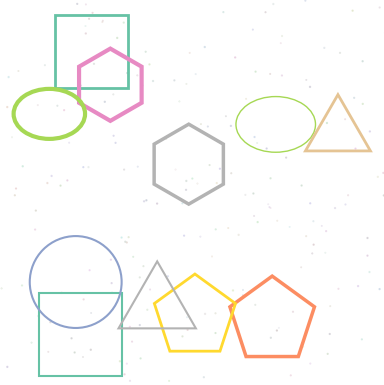[{"shape": "square", "thickness": 1.5, "radius": 0.54, "center": [0.208, 0.13]}, {"shape": "square", "thickness": 2, "radius": 0.48, "center": [0.238, 0.867]}, {"shape": "pentagon", "thickness": 2.5, "radius": 0.58, "center": [0.707, 0.167]}, {"shape": "circle", "thickness": 1.5, "radius": 0.6, "center": [0.197, 0.267]}, {"shape": "hexagon", "thickness": 3, "radius": 0.47, "center": [0.287, 0.78]}, {"shape": "oval", "thickness": 1, "radius": 0.52, "center": [0.716, 0.677]}, {"shape": "oval", "thickness": 3, "radius": 0.46, "center": [0.128, 0.704]}, {"shape": "pentagon", "thickness": 2, "radius": 0.55, "center": [0.506, 0.177]}, {"shape": "triangle", "thickness": 2, "radius": 0.49, "center": [0.878, 0.657]}, {"shape": "hexagon", "thickness": 2.5, "radius": 0.52, "center": [0.49, 0.574]}, {"shape": "triangle", "thickness": 1.5, "radius": 0.58, "center": [0.408, 0.205]}]